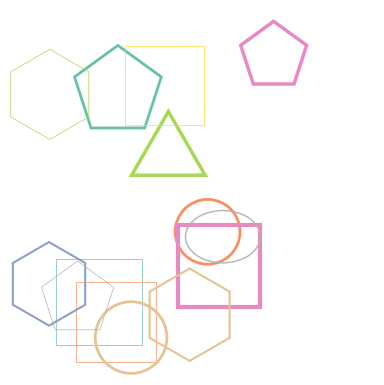[{"shape": "square", "thickness": 0.5, "radius": 0.56, "center": [0.257, 0.217]}, {"shape": "pentagon", "thickness": 2, "radius": 0.59, "center": [0.306, 0.764]}, {"shape": "square", "thickness": 0.5, "radius": 0.52, "center": [0.302, 0.163]}, {"shape": "circle", "thickness": 2, "radius": 0.42, "center": [0.539, 0.398]}, {"shape": "hexagon", "thickness": 1.5, "radius": 0.54, "center": [0.127, 0.263]}, {"shape": "square", "thickness": 3, "radius": 0.53, "center": [0.569, 0.309]}, {"shape": "pentagon", "thickness": 2.5, "radius": 0.45, "center": [0.711, 0.855]}, {"shape": "triangle", "thickness": 2.5, "radius": 0.55, "center": [0.437, 0.6]}, {"shape": "hexagon", "thickness": 0.5, "radius": 0.58, "center": [0.129, 0.755]}, {"shape": "square", "thickness": 0.5, "radius": 0.51, "center": [0.427, 0.778]}, {"shape": "circle", "thickness": 2, "radius": 0.47, "center": [0.34, 0.123]}, {"shape": "hexagon", "thickness": 1.5, "radius": 0.6, "center": [0.492, 0.183]}, {"shape": "oval", "thickness": 1, "radius": 0.49, "center": [0.579, 0.385]}, {"shape": "pentagon", "thickness": 0.5, "radius": 0.49, "center": [0.201, 0.223]}]